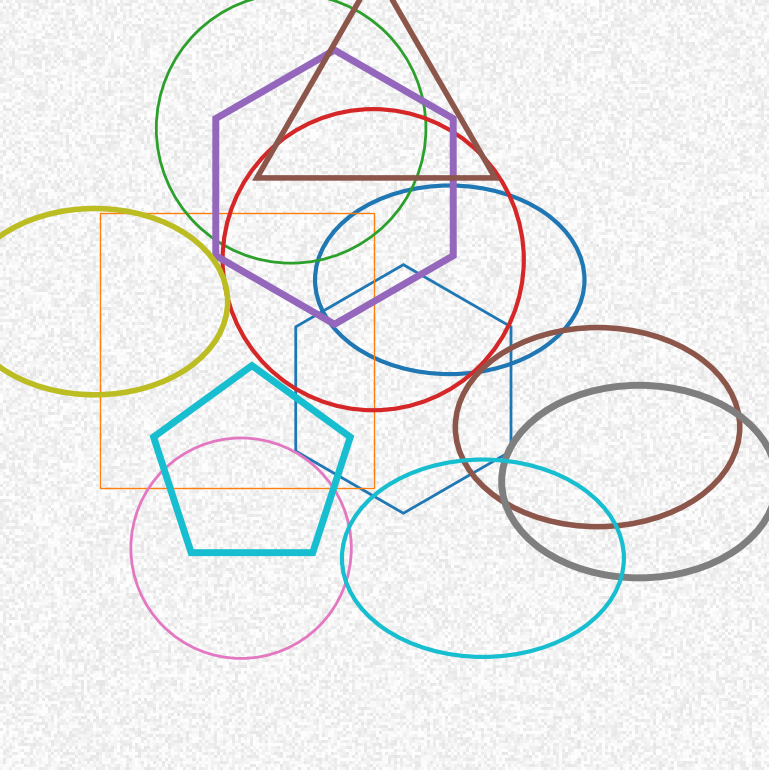[{"shape": "oval", "thickness": 1.5, "radius": 0.87, "center": [0.584, 0.637]}, {"shape": "hexagon", "thickness": 1, "radius": 0.81, "center": [0.524, 0.495]}, {"shape": "square", "thickness": 0.5, "radius": 0.89, "center": [0.308, 0.545]}, {"shape": "circle", "thickness": 1, "radius": 0.88, "center": [0.378, 0.833]}, {"shape": "circle", "thickness": 1.5, "radius": 0.98, "center": [0.485, 0.663]}, {"shape": "hexagon", "thickness": 2.5, "radius": 0.89, "center": [0.434, 0.757]}, {"shape": "oval", "thickness": 2, "radius": 0.92, "center": [0.776, 0.445]}, {"shape": "triangle", "thickness": 2, "radius": 0.89, "center": [0.488, 0.858]}, {"shape": "circle", "thickness": 1, "radius": 0.72, "center": [0.313, 0.288]}, {"shape": "oval", "thickness": 2.5, "radius": 0.89, "center": [0.83, 0.375]}, {"shape": "oval", "thickness": 2, "radius": 0.86, "center": [0.123, 0.608]}, {"shape": "pentagon", "thickness": 2.5, "radius": 0.67, "center": [0.327, 0.391]}, {"shape": "oval", "thickness": 1.5, "radius": 0.92, "center": [0.627, 0.275]}]